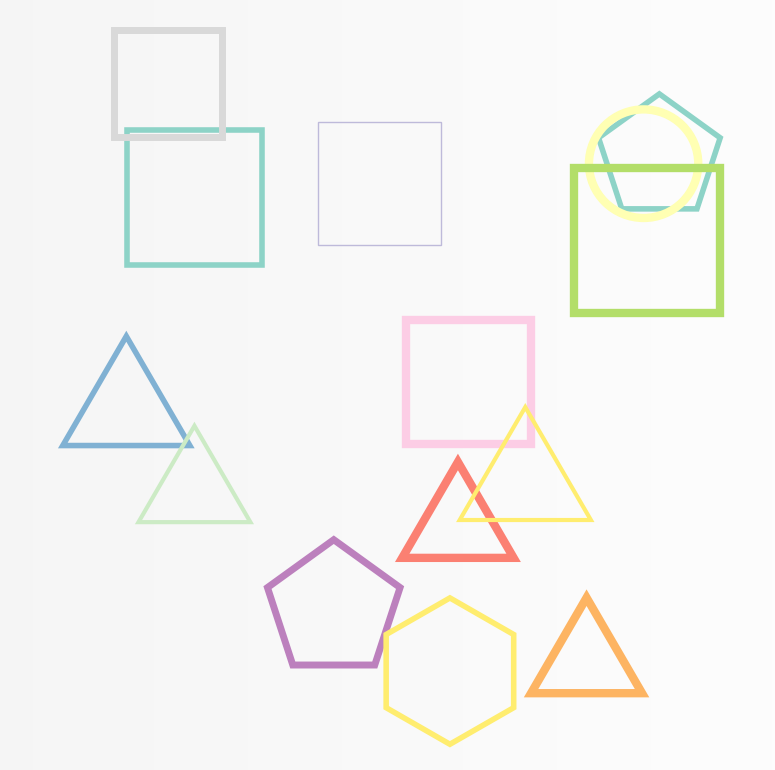[{"shape": "pentagon", "thickness": 2, "radius": 0.41, "center": [0.851, 0.796]}, {"shape": "square", "thickness": 2, "radius": 0.44, "center": [0.251, 0.744]}, {"shape": "circle", "thickness": 3, "radius": 0.35, "center": [0.83, 0.787]}, {"shape": "square", "thickness": 0.5, "radius": 0.4, "center": [0.49, 0.761]}, {"shape": "triangle", "thickness": 3, "radius": 0.42, "center": [0.591, 0.317]}, {"shape": "triangle", "thickness": 2, "radius": 0.47, "center": [0.163, 0.469]}, {"shape": "triangle", "thickness": 3, "radius": 0.41, "center": [0.757, 0.141]}, {"shape": "square", "thickness": 3, "radius": 0.47, "center": [0.835, 0.688]}, {"shape": "square", "thickness": 3, "radius": 0.4, "center": [0.605, 0.504]}, {"shape": "square", "thickness": 2.5, "radius": 0.35, "center": [0.217, 0.891]}, {"shape": "pentagon", "thickness": 2.5, "radius": 0.45, "center": [0.431, 0.209]}, {"shape": "triangle", "thickness": 1.5, "radius": 0.42, "center": [0.251, 0.364]}, {"shape": "triangle", "thickness": 1.5, "radius": 0.49, "center": [0.678, 0.374]}, {"shape": "hexagon", "thickness": 2, "radius": 0.48, "center": [0.581, 0.128]}]